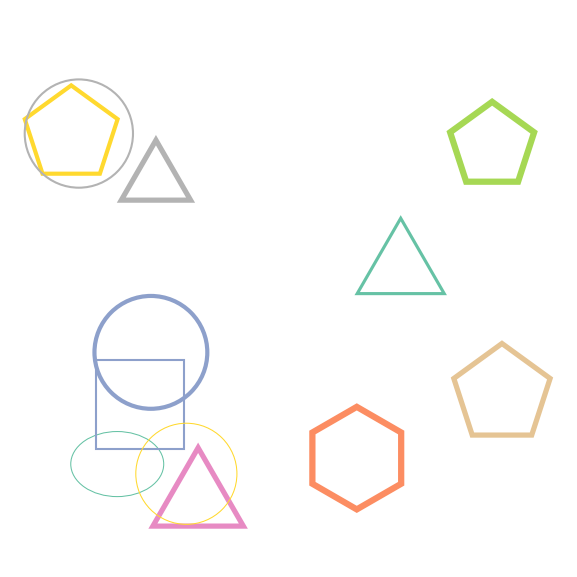[{"shape": "triangle", "thickness": 1.5, "radius": 0.43, "center": [0.694, 0.534]}, {"shape": "oval", "thickness": 0.5, "radius": 0.4, "center": [0.203, 0.196]}, {"shape": "hexagon", "thickness": 3, "radius": 0.44, "center": [0.618, 0.206]}, {"shape": "square", "thickness": 1, "radius": 0.38, "center": [0.243, 0.299]}, {"shape": "circle", "thickness": 2, "radius": 0.49, "center": [0.261, 0.389]}, {"shape": "triangle", "thickness": 2.5, "radius": 0.45, "center": [0.343, 0.133]}, {"shape": "pentagon", "thickness": 3, "radius": 0.38, "center": [0.852, 0.746]}, {"shape": "circle", "thickness": 0.5, "radius": 0.44, "center": [0.323, 0.179]}, {"shape": "pentagon", "thickness": 2, "radius": 0.42, "center": [0.123, 0.767]}, {"shape": "pentagon", "thickness": 2.5, "radius": 0.44, "center": [0.869, 0.317]}, {"shape": "circle", "thickness": 1, "radius": 0.47, "center": [0.137, 0.768]}, {"shape": "triangle", "thickness": 2.5, "radius": 0.35, "center": [0.27, 0.687]}]